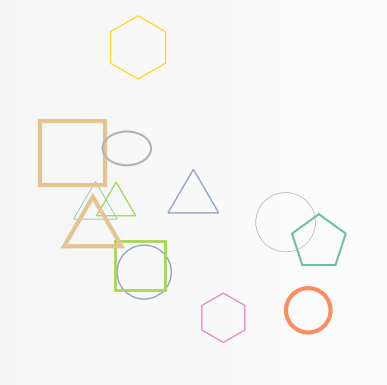[{"shape": "triangle", "thickness": 0.5, "radius": 0.33, "center": [0.246, 0.463]}, {"shape": "pentagon", "thickness": 1.5, "radius": 0.36, "center": [0.823, 0.371]}, {"shape": "circle", "thickness": 3, "radius": 0.29, "center": [0.796, 0.194]}, {"shape": "triangle", "thickness": 1, "radius": 0.38, "center": [0.499, 0.485]}, {"shape": "circle", "thickness": 1, "radius": 0.35, "center": [0.372, 0.293]}, {"shape": "hexagon", "thickness": 1, "radius": 0.32, "center": [0.576, 0.175]}, {"shape": "triangle", "thickness": 1, "radius": 0.29, "center": [0.3, 0.469]}, {"shape": "square", "thickness": 2, "radius": 0.32, "center": [0.361, 0.311]}, {"shape": "hexagon", "thickness": 1, "radius": 0.41, "center": [0.356, 0.877]}, {"shape": "triangle", "thickness": 3, "radius": 0.43, "center": [0.24, 0.403]}, {"shape": "square", "thickness": 3, "radius": 0.42, "center": [0.187, 0.603]}, {"shape": "circle", "thickness": 0.5, "radius": 0.39, "center": [0.737, 0.423]}, {"shape": "oval", "thickness": 1.5, "radius": 0.31, "center": [0.327, 0.615]}]